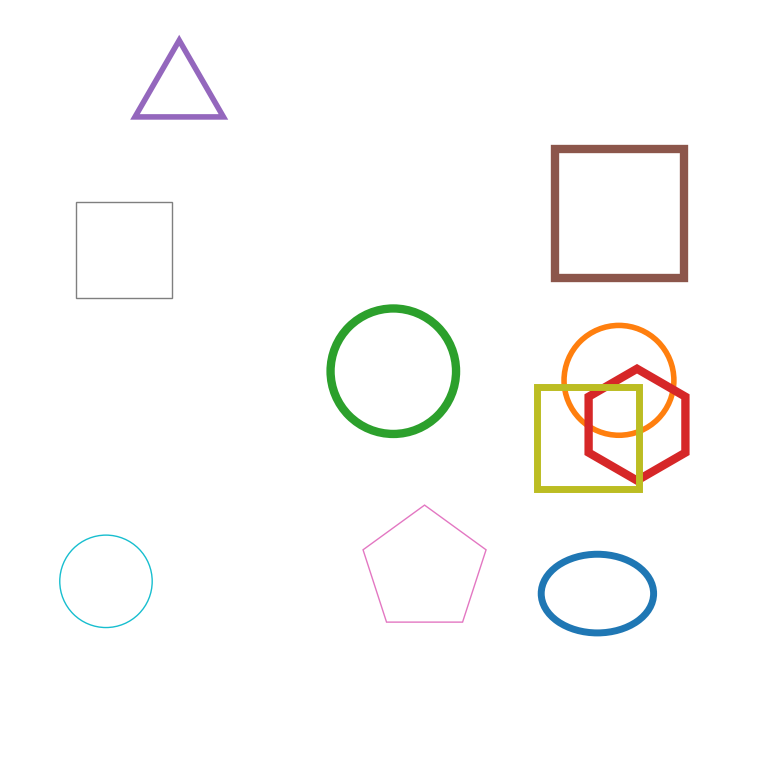[{"shape": "oval", "thickness": 2.5, "radius": 0.36, "center": [0.776, 0.229]}, {"shape": "circle", "thickness": 2, "radius": 0.36, "center": [0.804, 0.506]}, {"shape": "circle", "thickness": 3, "radius": 0.41, "center": [0.511, 0.518]}, {"shape": "hexagon", "thickness": 3, "radius": 0.36, "center": [0.827, 0.449]}, {"shape": "triangle", "thickness": 2, "radius": 0.33, "center": [0.233, 0.881]}, {"shape": "square", "thickness": 3, "radius": 0.42, "center": [0.804, 0.723]}, {"shape": "pentagon", "thickness": 0.5, "radius": 0.42, "center": [0.551, 0.26]}, {"shape": "square", "thickness": 0.5, "radius": 0.31, "center": [0.161, 0.675]}, {"shape": "square", "thickness": 2.5, "radius": 0.33, "center": [0.764, 0.431]}, {"shape": "circle", "thickness": 0.5, "radius": 0.3, "center": [0.138, 0.245]}]